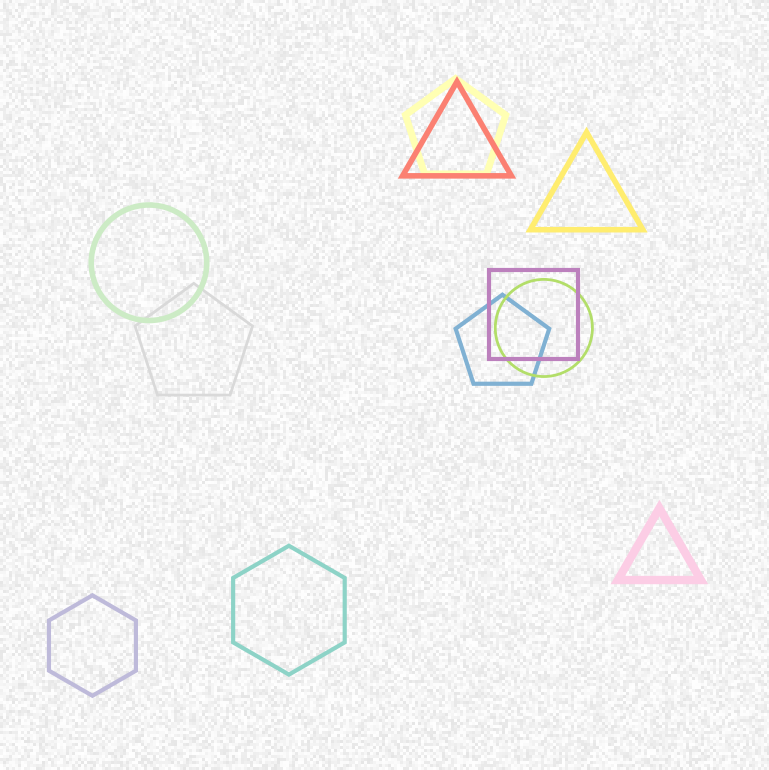[{"shape": "hexagon", "thickness": 1.5, "radius": 0.42, "center": [0.375, 0.208]}, {"shape": "pentagon", "thickness": 2.5, "radius": 0.34, "center": [0.592, 0.829]}, {"shape": "hexagon", "thickness": 1.5, "radius": 0.33, "center": [0.12, 0.162]}, {"shape": "triangle", "thickness": 2, "radius": 0.41, "center": [0.594, 0.812]}, {"shape": "pentagon", "thickness": 1.5, "radius": 0.32, "center": [0.653, 0.553]}, {"shape": "circle", "thickness": 1, "radius": 0.32, "center": [0.706, 0.574]}, {"shape": "triangle", "thickness": 3, "radius": 0.31, "center": [0.856, 0.278]}, {"shape": "pentagon", "thickness": 1, "radius": 0.4, "center": [0.252, 0.552]}, {"shape": "square", "thickness": 1.5, "radius": 0.29, "center": [0.692, 0.592]}, {"shape": "circle", "thickness": 2, "radius": 0.38, "center": [0.193, 0.659]}, {"shape": "triangle", "thickness": 2, "radius": 0.42, "center": [0.762, 0.744]}]